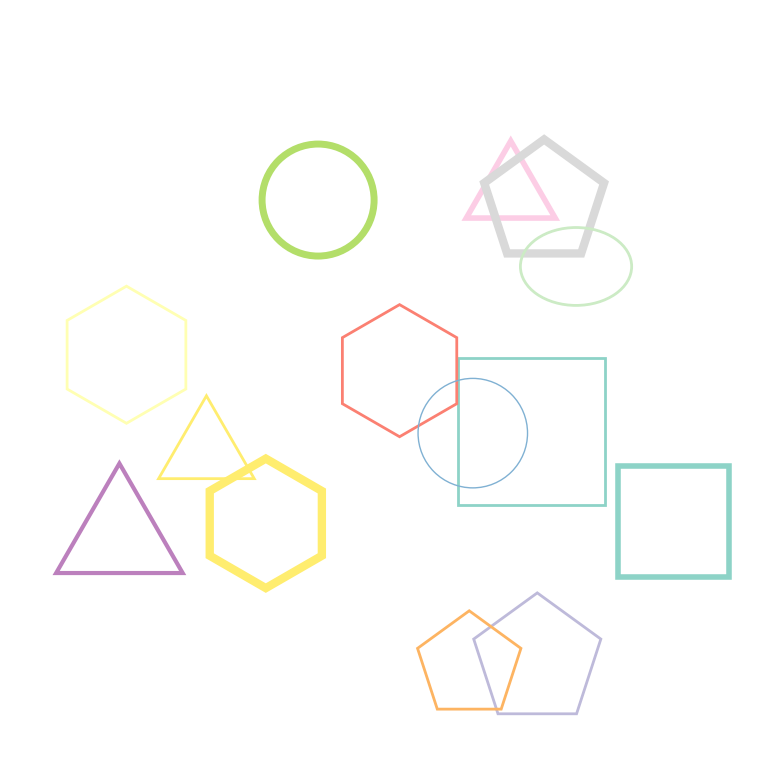[{"shape": "square", "thickness": 2, "radius": 0.36, "center": [0.875, 0.322]}, {"shape": "square", "thickness": 1, "radius": 0.48, "center": [0.69, 0.439]}, {"shape": "hexagon", "thickness": 1, "radius": 0.45, "center": [0.164, 0.539]}, {"shape": "pentagon", "thickness": 1, "radius": 0.43, "center": [0.698, 0.143]}, {"shape": "hexagon", "thickness": 1, "radius": 0.43, "center": [0.519, 0.519]}, {"shape": "circle", "thickness": 0.5, "radius": 0.36, "center": [0.614, 0.437]}, {"shape": "pentagon", "thickness": 1, "radius": 0.35, "center": [0.609, 0.136]}, {"shape": "circle", "thickness": 2.5, "radius": 0.36, "center": [0.413, 0.74]}, {"shape": "triangle", "thickness": 2, "radius": 0.33, "center": [0.663, 0.75]}, {"shape": "pentagon", "thickness": 3, "radius": 0.41, "center": [0.707, 0.737]}, {"shape": "triangle", "thickness": 1.5, "radius": 0.47, "center": [0.155, 0.303]}, {"shape": "oval", "thickness": 1, "radius": 0.36, "center": [0.748, 0.654]}, {"shape": "hexagon", "thickness": 3, "radius": 0.42, "center": [0.345, 0.32]}, {"shape": "triangle", "thickness": 1, "radius": 0.36, "center": [0.268, 0.414]}]